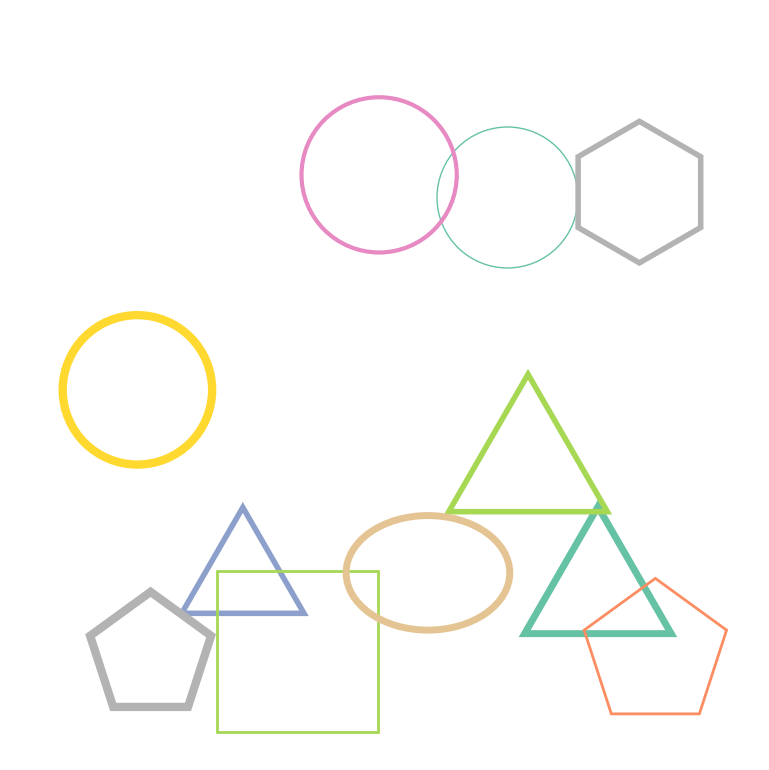[{"shape": "triangle", "thickness": 2.5, "radius": 0.55, "center": [0.777, 0.232]}, {"shape": "circle", "thickness": 0.5, "radius": 0.46, "center": [0.659, 0.744]}, {"shape": "pentagon", "thickness": 1, "radius": 0.49, "center": [0.851, 0.152]}, {"shape": "triangle", "thickness": 2, "radius": 0.46, "center": [0.315, 0.249]}, {"shape": "circle", "thickness": 1.5, "radius": 0.5, "center": [0.492, 0.773]}, {"shape": "square", "thickness": 1, "radius": 0.52, "center": [0.386, 0.154]}, {"shape": "triangle", "thickness": 2, "radius": 0.59, "center": [0.686, 0.395]}, {"shape": "circle", "thickness": 3, "radius": 0.49, "center": [0.178, 0.494]}, {"shape": "oval", "thickness": 2.5, "radius": 0.53, "center": [0.556, 0.256]}, {"shape": "hexagon", "thickness": 2, "radius": 0.46, "center": [0.83, 0.751]}, {"shape": "pentagon", "thickness": 3, "radius": 0.41, "center": [0.196, 0.149]}]